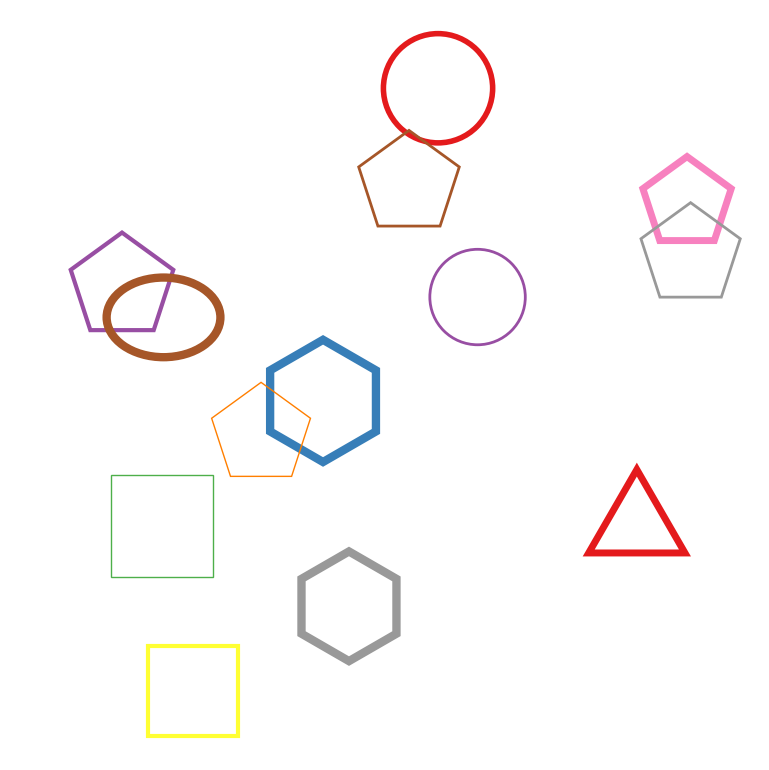[{"shape": "circle", "thickness": 2, "radius": 0.35, "center": [0.569, 0.885]}, {"shape": "triangle", "thickness": 2.5, "radius": 0.36, "center": [0.827, 0.318]}, {"shape": "hexagon", "thickness": 3, "radius": 0.4, "center": [0.42, 0.479]}, {"shape": "square", "thickness": 0.5, "radius": 0.33, "center": [0.21, 0.317]}, {"shape": "circle", "thickness": 1, "radius": 0.31, "center": [0.62, 0.614]}, {"shape": "pentagon", "thickness": 1.5, "radius": 0.35, "center": [0.158, 0.628]}, {"shape": "pentagon", "thickness": 0.5, "radius": 0.34, "center": [0.339, 0.436]}, {"shape": "square", "thickness": 1.5, "radius": 0.29, "center": [0.251, 0.103]}, {"shape": "oval", "thickness": 3, "radius": 0.37, "center": [0.212, 0.588]}, {"shape": "pentagon", "thickness": 1, "radius": 0.34, "center": [0.531, 0.762]}, {"shape": "pentagon", "thickness": 2.5, "radius": 0.3, "center": [0.892, 0.736]}, {"shape": "pentagon", "thickness": 1, "radius": 0.34, "center": [0.897, 0.669]}, {"shape": "hexagon", "thickness": 3, "radius": 0.36, "center": [0.453, 0.213]}]